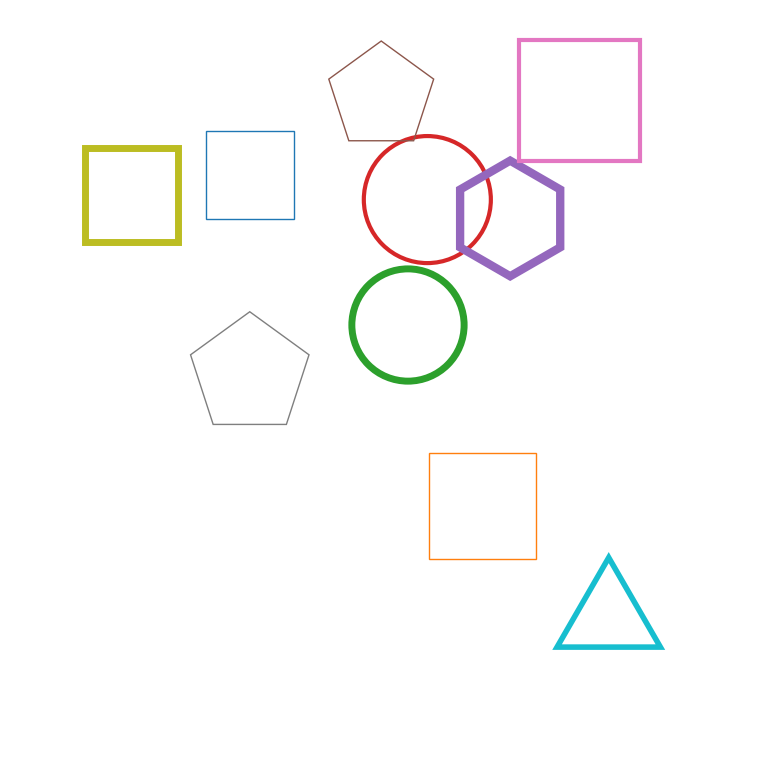[{"shape": "square", "thickness": 0.5, "radius": 0.29, "center": [0.325, 0.773]}, {"shape": "square", "thickness": 0.5, "radius": 0.35, "center": [0.627, 0.343]}, {"shape": "circle", "thickness": 2.5, "radius": 0.36, "center": [0.53, 0.578]}, {"shape": "circle", "thickness": 1.5, "radius": 0.41, "center": [0.555, 0.741]}, {"shape": "hexagon", "thickness": 3, "radius": 0.38, "center": [0.663, 0.716]}, {"shape": "pentagon", "thickness": 0.5, "radius": 0.36, "center": [0.495, 0.875]}, {"shape": "square", "thickness": 1.5, "radius": 0.39, "center": [0.753, 0.87]}, {"shape": "pentagon", "thickness": 0.5, "radius": 0.4, "center": [0.324, 0.514]}, {"shape": "square", "thickness": 2.5, "radius": 0.3, "center": [0.171, 0.747]}, {"shape": "triangle", "thickness": 2, "radius": 0.39, "center": [0.791, 0.198]}]